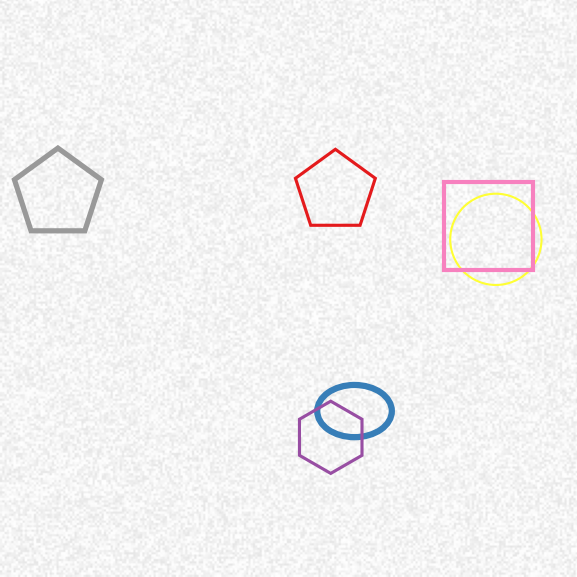[{"shape": "pentagon", "thickness": 1.5, "radius": 0.36, "center": [0.581, 0.668]}, {"shape": "oval", "thickness": 3, "radius": 0.32, "center": [0.614, 0.287]}, {"shape": "hexagon", "thickness": 1.5, "radius": 0.31, "center": [0.573, 0.242]}, {"shape": "circle", "thickness": 1, "radius": 0.4, "center": [0.859, 0.585]}, {"shape": "square", "thickness": 2, "radius": 0.38, "center": [0.845, 0.608]}, {"shape": "pentagon", "thickness": 2.5, "radius": 0.4, "center": [0.1, 0.663]}]